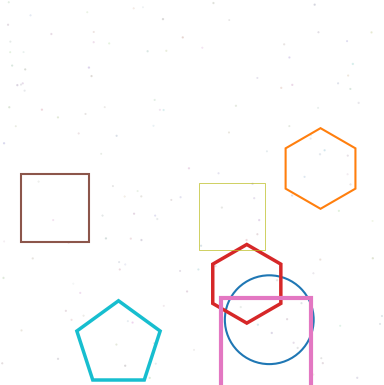[{"shape": "circle", "thickness": 1.5, "radius": 0.58, "center": [0.699, 0.17]}, {"shape": "hexagon", "thickness": 1.5, "radius": 0.52, "center": [0.833, 0.562]}, {"shape": "hexagon", "thickness": 2.5, "radius": 0.51, "center": [0.641, 0.263]}, {"shape": "square", "thickness": 1.5, "radius": 0.45, "center": [0.143, 0.46]}, {"shape": "square", "thickness": 3, "radius": 0.58, "center": [0.691, 0.11]}, {"shape": "square", "thickness": 0.5, "radius": 0.43, "center": [0.602, 0.438]}, {"shape": "pentagon", "thickness": 2.5, "radius": 0.57, "center": [0.308, 0.105]}]